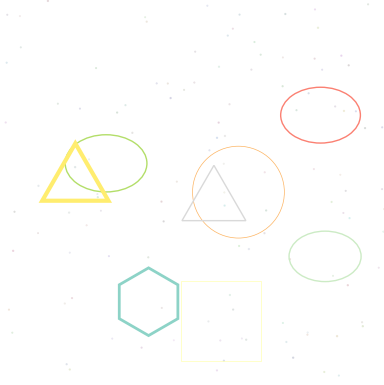[{"shape": "hexagon", "thickness": 2, "radius": 0.44, "center": [0.386, 0.216]}, {"shape": "square", "thickness": 0.5, "radius": 0.51, "center": [0.574, 0.166]}, {"shape": "oval", "thickness": 1, "radius": 0.52, "center": [0.833, 0.701]}, {"shape": "circle", "thickness": 0.5, "radius": 0.6, "center": [0.619, 0.501]}, {"shape": "oval", "thickness": 1, "radius": 0.53, "center": [0.276, 0.576]}, {"shape": "triangle", "thickness": 1, "radius": 0.48, "center": [0.556, 0.475]}, {"shape": "oval", "thickness": 1, "radius": 0.47, "center": [0.844, 0.334]}, {"shape": "triangle", "thickness": 3, "radius": 0.5, "center": [0.196, 0.528]}]